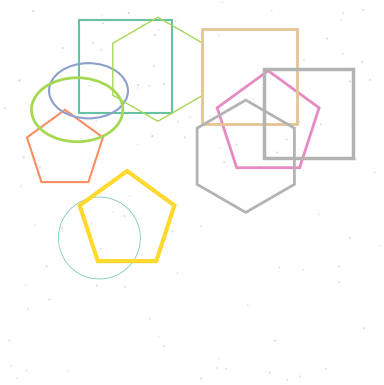[{"shape": "circle", "thickness": 0.5, "radius": 0.53, "center": [0.258, 0.382]}, {"shape": "square", "thickness": 1.5, "radius": 0.6, "center": [0.327, 0.828]}, {"shape": "pentagon", "thickness": 1.5, "radius": 0.52, "center": [0.169, 0.611]}, {"shape": "oval", "thickness": 1.5, "radius": 0.51, "center": [0.23, 0.764]}, {"shape": "pentagon", "thickness": 2, "radius": 0.7, "center": [0.696, 0.677]}, {"shape": "hexagon", "thickness": 1, "radius": 0.68, "center": [0.41, 0.82]}, {"shape": "oval", "thickness": 2, "radius": 0.59, "center": [0.2, 0.715]}, {"shape": "pentagon", "thickness": 3, "radius": 0.65, "center": [0.33, 0.426]}, {"shape": "square", "thickness": 2, "radius": 0.62, "center": [0.648, 0.8]}, {"shape": "hexagon", "thickness": 2, "radius": 0.73, "center": [0.638, 0.594]}, {"shape": "square", "thickness": 2.5, "radius": 0.58, "center": [0.802, 0.705]}]